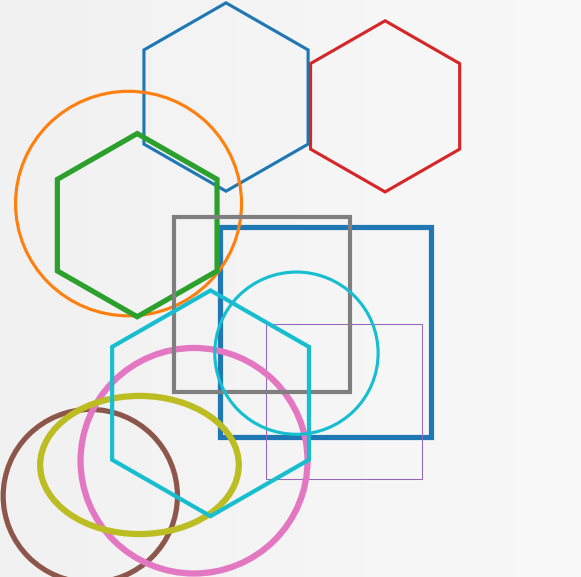[{"shape": "square", "thickness": 2.5, "radius": 0.91, "center": [0.56, 0.424]}, {"shape": "hexagon", "thickness": 1.5, "radius": 0.82, "center": [0.389, 0.831]}, {"shape": "circle", "thickness": 1.5, "radius": 0.97, "center": [0.221, 0.647]}, {"shape": "hexagon", "thickness": 2.5, "radius": 0.79, "center": [0.236, 0.609]}, {"shape": "hexagon", "thickness": 1.5, "radius": 0.74, "center": [0.663, 0.815]}, {"shape": "square", "thickness": 0.5, "radius": 0.67, "center": [0.591, 0.304]}, {"shape": "circle", "thickness": 2.5, "radius": 0.75, "center": [0.155, 0.14]}, {"shape": "circle", "thickness": 3, "radius": 0.98, "center": [0.334, 0.201]}, {"shape": "square", "thickness": 2, "radius": 0.76, "center": [0.45, 0.472]}, {"shape": "oval", "thickness": 3, "radius": 0.85, "center": [0.24, 0.194]}, {"shape": "hexagon", "thickness": 2, "radius": 0.98, "center": [0.362, 0.301]}, {"shape": "circle", "thickness": 1.5, "radius": 0.7, "center": [0.51, 0.388]}]